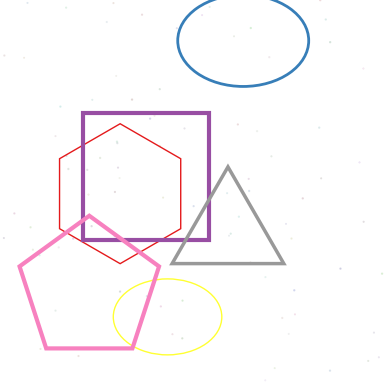[{"shape": "hexagon", "thickness": 1, "radius": 0.91, "center": [0.312, 0.497]}, {"shape": "oval", "thickness": 2, "radius": 0.85, "center": [0.632, 0.895]}, {"shape": "square", "thickness": 3, "radius": 0.82, "center": [0.379, 0.541]}, {"shape": "oval", "thickness": 1, "radius": 0.7, "center": [0.435, 0.177]}, {"shape": "pentagon", "thickness": 3, "radius": 0.95, "center": [0.232, 0.249]}, {"shape": "triangle", "thickness": 2.5, "radius": 0.84, "center": [0.592, 0.399]}]